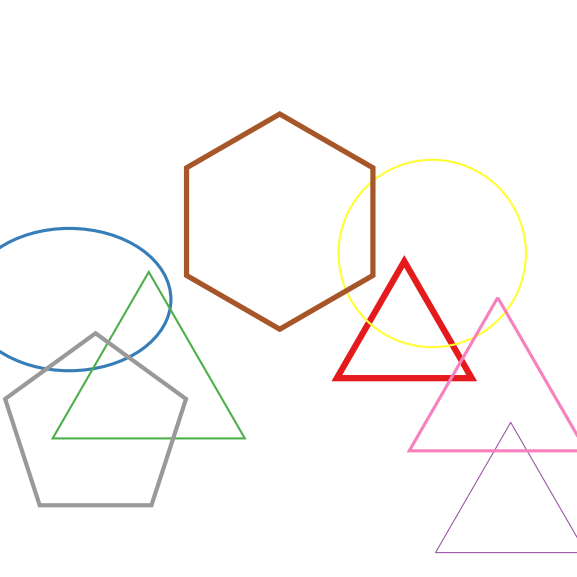[{"shape": "triangle", "thickness": 3, "radius": 0.67, "center": [0.7, 0.412]}, {"shape": "oval", "thickness": 1.5, "radius": 0.88, "center": [0.12, 0.48]}, {"shape": "triangle", "thickness": 1, "radius": 0.96, "center": [0.258, 0.336]}, {"shape": "triangle", "thickness": 0.5, "radius": 0.75, "center": [0.884, 0.117]}, {"shape": "circle", "thickness": 1, "radius": 0.81, "center": [0.748, 0.56]}, {"shape": "hexagon", "thickness": 2.5, "radius": 0.93, "center": [0.484, 0.615]}, {"shape": "triangle", "thickness": 1.5, "radius": 0.88, "center": [0.862, 0.307]}, {"shape": "pentagon", "thickness": 2, "radius": 0.82, "center": [0.165, 0.257]}]